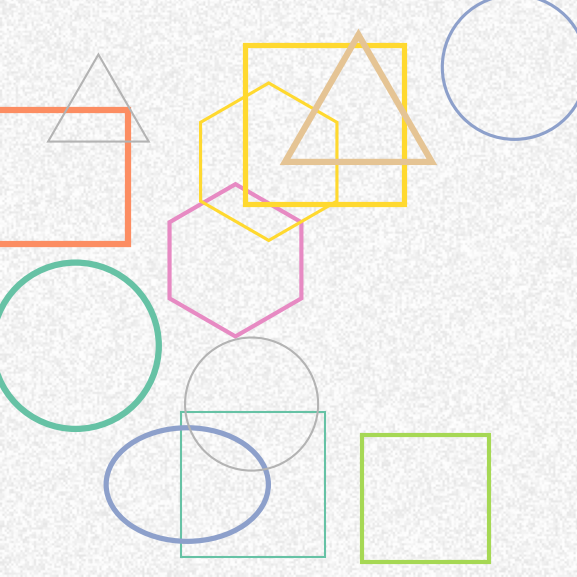[{"shape": "circle", "thickness": 3, "radius": 0.72, "center": [0.131, 0.4]}, {"shape": "square", "thickness": 1, "radius": 0.63, "center": [0.438, 0.16]}, {"shape": "square", "thickness": 3, "radius": 0.58, "center": [0.106, 0.692]}, {"shape": "circle", "thickness": 1.5, "radius": 0.63, "center": [0.891, 0.883]}, {"shape": "oval", "thickness": 2.5, "radius": 0.7, "center": [0.324, 0.16]}, {"shape": "hexagon", "thickness": 2, "radius": 0.66, "center": [0.408, 0.548]}, {"shape": "square", "thickness": 2, "radius": 0.55, "center": [0.737, 0.136]}, {"shape": "square", "thickness": 2.5, "radius": 0.69, "center": [0.562, 0.783]}, {"shape": "hexagon", "thickness": 1.5, "radius": 0.68, "center": [0.465, 0.719]}, {"shape": "triangle", "thickness": 3, "radius": 0.73, "center": [0.621, 0.792]}, {"shape": "triangle", "thickness": 1, "radius": 0.5, "center": [0.17, 0.804]}, {"shape": "circle", "thickness": 1, "radius": 0.58, "center": [0.436, 0.299]}]